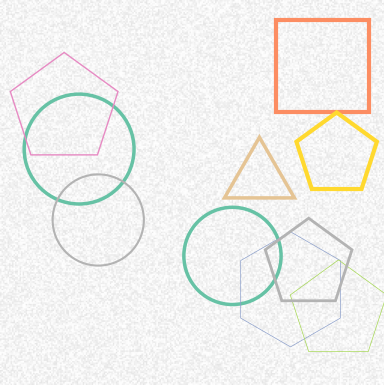[{"shape": "circle", "thickness": 2.5, "radius": 0.71, "center": [0.205, 0.613]}, {"shape": "circle", "thickness": 2.5, "radius": 0.63, "center": [0.604, 0.335]}, {"shape": "square", "thickness": 3, "radius": 0.6, "center": [0.838, 0.828]}, {"shape": "hexagon", "thickness": 0.5, "radius": 0.75, "center": [0.755, 0.249]}, {"shape": "pentagon", "thickness": 1, "radius": 0.74, "center": [0.167, 0.717]}, {"shape": "pentagon", "thickness": 0.5, "radius": 0.66, "center": [0.879, 0.193]}, {"shape": "pentagon", "thickness": 3, "radius": 0.55, "center": [0.874, 0.598]}, {"shape": "triangle", "thickness": 2.5, "radius": 0.52, "center": [0.674, 0.538]}, {"shape": "pentagon", "thickness": 2, "radius": 0.59, "center": [0.802, 0.315]}, {"shape": "circle", "thickness": 1.5, "radius": 0.59, "center": [0.255, 0.429]}]